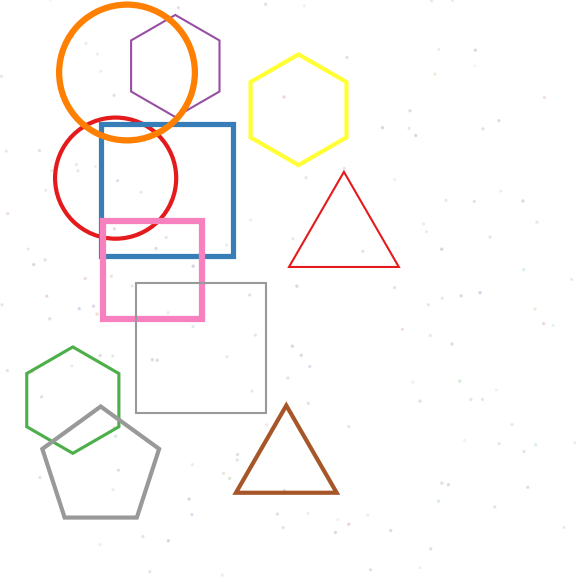[{"shape": "triangle", "thickness": 1, "radius": 0.55, "center": [0.596, 0.592]}, {"shape": "circle", "thickness": 2, "radius": 0.52, "center": [0.2, 0.691]}, {"shape": "square", "thickness": 2.5, "radius": 0.57, "center": [0.288, 0.669]}, {"shape": "hexagon", "thickness": 1.5, "radius": 0.46, "center": [0.126, 0.306]}, {"shape": "hexagon", "thickness": 1, "radius": 0.44, "center": [0.304, 0.885]}, {"shape": "circle", "thickness": 3, "radius": 0.59, "center": [0.22, 0.874]}, {"shape": "hexagon", "thickness": 2, "radius": 0.48, "center": [0.517, 0.809]}, {"shape": "triangle", "thickness": 2, "radius": 0.5, "center": [0.496, 0.196]}, {"shape": "square", "thickness": 3, "radius": 0.43, "center": [0.264, 0.531]}, {"shape": "pentagon", "thickness": 2, "radius": 0.53, "center": [0.174, 0.189]}, {"shape": "square", "thickness": 1, "radius": 0.57, "center": [0.348, 0.397]}]